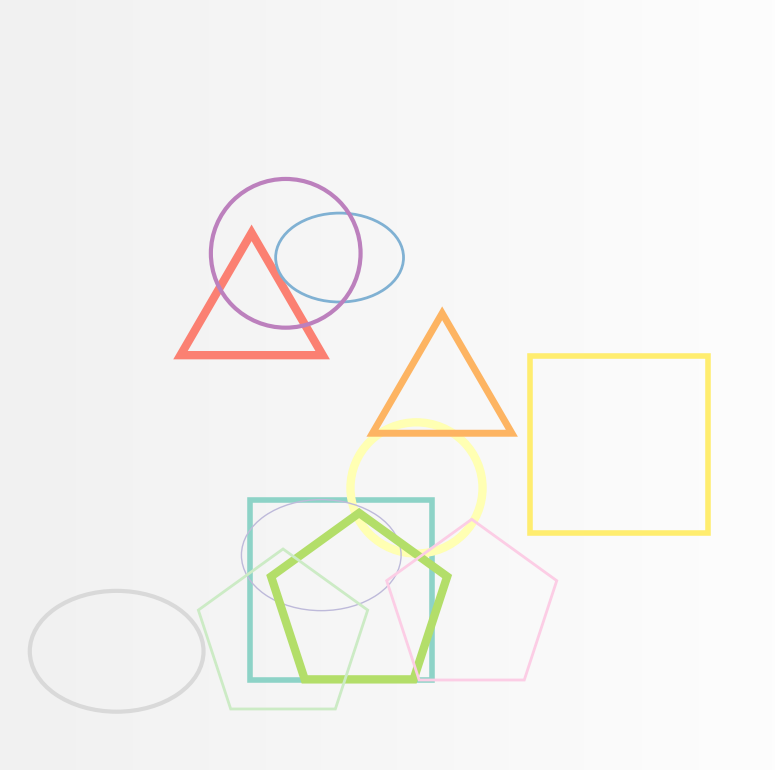[{"shape": "square", "thickness": 2, "radius": 0.59, "center": [0.44, 0.234]}, {"shape": "circle", "thickness": 3, "radius": 0.43, "center": [0.537, 0.366]}, {"shape": "oval", "thickness": 0.5, "radius": 0.52, "center": [0.415, 0.279]}, {"shape": "triangle", "thickness": 3, "radius": 0.53, "center": [0.325, 0.592]}, {"shape": "oval", "thickness": 1, "radius": 0.41, "center": [0.438, 0.666]}, {"shape": "triangle", "thickness": 2.5, "radius": 0.52, "center": [0.571, 0.489]}, {"shape": "pentagon", "thickness": 3, "radius": 0.6, "center": [0.463, 0.214]}, {"shape": "pentagon", "thickness": 1, "radius": 0.58, "center": [0.609, 0.21]}, {"shape": "oval", "thickness": 1.5, "radius": 0.56, "center": [0.151, 0.154]}, {"shape": "circle", "thickness": 1.5, "radius": 0.48, "center": [0.369, 0.671]}, {"shape": "pentagon", "thickness": 1, "radius": 0.57, "center": [0.365, 0.172]}, {"shape": "square", "thickness": 2, "radius": 0.57, "center": [0.798, 0.423]}]